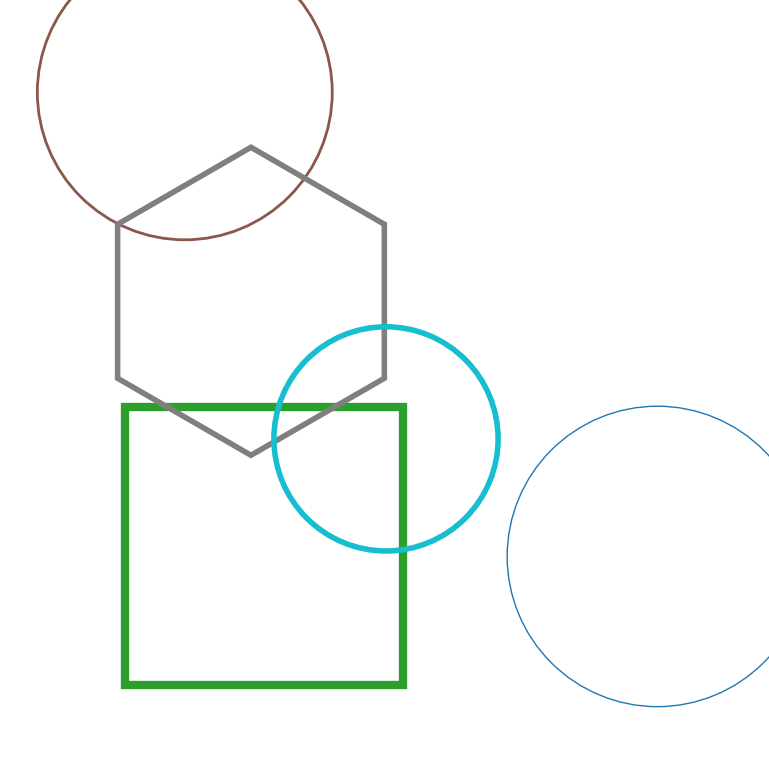[{"shape": "circle", "thickness": 0.5, "radius": 0.98, "center": [0.854, 0.277]}, {"shape": "square", "thickness": 3, "radius": 0.9, "center": [0.343, 0.29]}, {"shape": "circle", "thickness": 1, "radius": 0.96, "center": [0.24, 0.88]}, {"shape": "hexagon", "thickness": 2, "radius": 1.0, "center": [0.326, 0.609]}, {"shape": "circle", "thickness": 2, "radius": 0.73, "center": [0.501, 0.43]}]